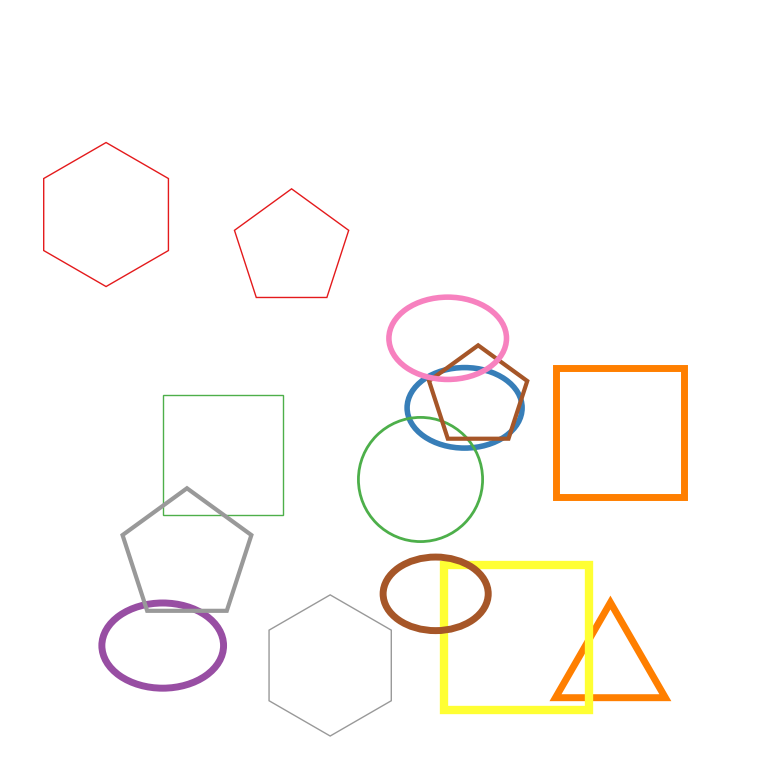[{"shape": "hexagon", "thickness": 0.5, "radius": 0.47, "center": [0.138, 0.721]}, {"shape": "pentagon", "thickness": 0.5, "radius": 0.39, "center": [0.379, 0.677]}, {"shape": "oval", "thickness": 2, "radius": 0.37, "center": [0.603, 0.47]}, {"shape": "circle", "thickness": 1, "radius": 0.4, "center": [0.546, 0.377]}, {"shape": "square", "thickness": 0.5, "radius": 0.39, "center": [0.29, 0.409]}, {"shape": "oval", "thickness": 2.5, "radius": 0.4, "center": [0.211, 0.162]}, {"shape": "triangle", "thickness": 2.5, "radius": 0.41, "center": [0.793, 0.135]}, {"shape": "square", "thickness": 2.5, "radius": 0.42, "center": [0.805, 0.439]}, {"shape": "square", "thickness": 3, "radius": 0.47, "center": [0.671, 0.172]}, {"shape": "pentagon", "thickness": 1.5, "radius": 0.34, "center": [0.621, 0.484]}, {"shape": "oval", "thickness": 2.5, "radius": 0.34, "center": [0.566, 0.229]}, {"shape": "oval", "thickness": 2, "radius": 0.38, "center": [0.581, 0.561]}, {"shape": "pentagon", "thickness": 1.5, "radius": 0.44, "center": [0.243, 0.278]}, {"shape": "hexagon", "thickness": 0.5, "radius": 0.46, "center": [0.429, 0.136]}]